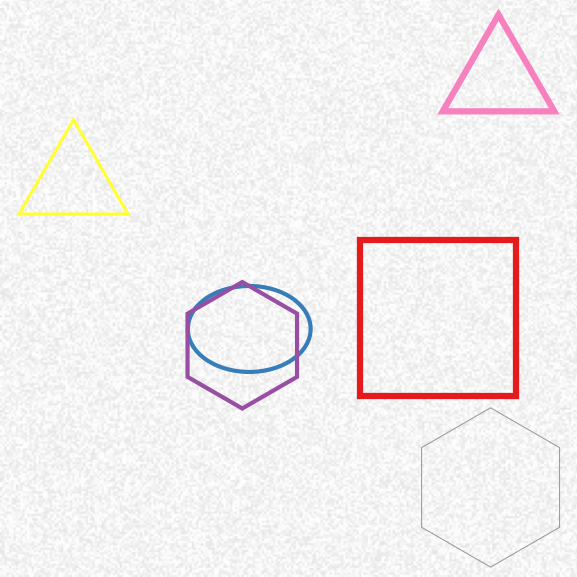[{"shape": "square", "thickness": 3, "radius": 0.68, "center": [0.758, 0.449]}, {"shape": "oval", "thickness": 2, "radius": 0.53, "center": [0.432, 0.43]}, {"shape": "hexagon", "thickness": 2, "radius": 0.55, "center": [0.42, 0.401]}, {"shape": "triangle", "thickness": 1.5, "radius": 0.54, "center": [0.127, 0.683]}, {"shape": "triangle", "thickness": 3, "radius": 0.56, "center": [0.863, 0.862]}, {"shape": "hexagon", "thickness": 0.5, "radius": 0.69, "center": [0.849, 0.155]}]